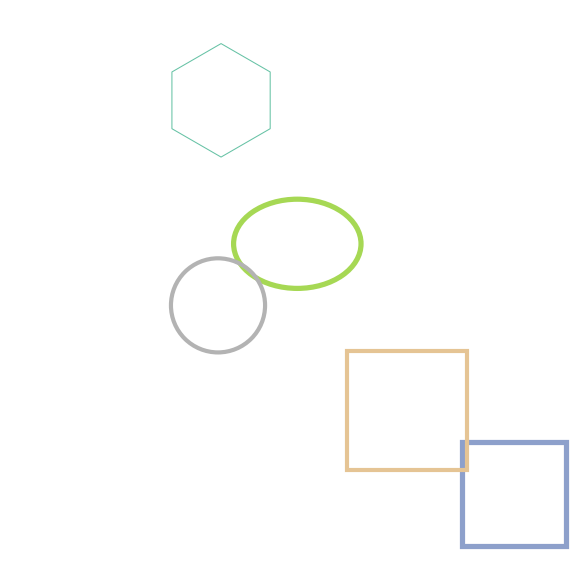[{"shape": "hexagon", "thickness": 0.5, "radius": 0.49, "center": [0.383, 0.825]}, {"shape": "square", "thickness": 2.5, "radius": 0.45, "center": [0.89, 0.144]}, {"shape": "oval", "thickness": 2.5, "radius": 0.55, "center": [0.515, 0.577]}, {"shape": "square", "thickness": 2, "radius": 0.52, "center": [0.705, 0.289]}, {"shape": "circle", "thickness": 2, "radius": 0.41, "center": [0.378, 0.47]}]